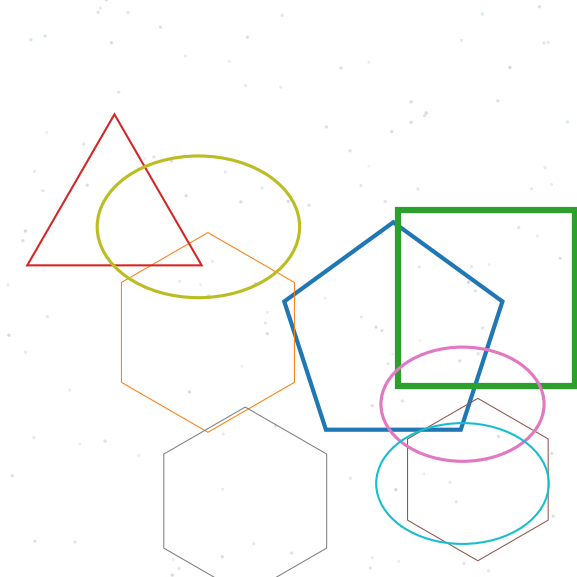[{"shape": "pentagon", "thickness": 2, "radius": 0.99, "center": [0.681, 0.416]}, {"shape": "hexagon", "thickness": 0.5, "radius": 0.86, "center": [0.36, 0.424]}, {"shape": "square", "thickness": 3, "radius": 0.76, "center": [0.842, 0.484]}, {"shape": "triangle", "thickness": 1, "radius": 0.87, "center": [0.198, 0.627]}, {"shape": "hexagon", "thickness": 0.5, "radius": 0.7, "center": [0.827, 0.169]}, {"shape": "oval", "thickness": 1.5, "radius": 0.71, "center": [0.801, 0.299]}, {"shape": "hexagon", "thickness": 0.5, "radius": 0.81, "center": [0.425, 0.131]}, {"shape": "oval", "thickness": 1.5, "radius": 0.88, "center": [0.344, 0.606]}, {"shape": "oval", "thickness": 1, "radius": 0.75, "center": [0.801, 0.162]}]